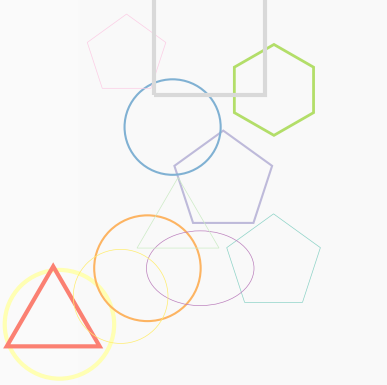[{"shape": "pentagon", "thickness": 0.5, "radius": 0.64, "center": [0.706, 0.317]}, {"shape": "circle", "thickness": 3, "radius": 0.71, "center": [0.153, 0.158]}, {"shape": "pentagon", "thickness": 1.5, "radius": 0.66, "center": [0.576, 0.528]}, {"shape": "triangle", "thickness": 3, "radius": 0.69, "center": [0.137, 0.17]}, {"shape": "circle", "thickness": 1.5, "radius": 0.62, "center": [0.445, 0.67]}, {"shape": "circle", "thickness": 1.5, "radius": 0.69, "center": [0.38, 0.303]}, {"shape": "hexagon", "thickness": 2, "radius": 0.59, "center": [0.707, 0.766]}, {"shape": "pentagon", "thickness": 0.5, "radius": 0.53, "center": [0.327, 0.857]}, {"shape": "square", "thickness": 3, "radius": 0.72, "center": [0.541, 0.897]}, {"shape": "oval", "thickness": 0.5, "radius": 0.69, "center": [0.517, 0.303]}, {"shape": "triangle", "thickness": 0.5, "radius": 0.61, "center": [0.459, 0.417]}, {"shape": "circle", "thickness": 0.5, "radius": 0.61, "center": [0.311, 0.23]}]